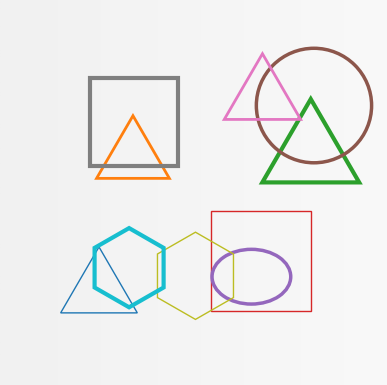[{"shape": "triangle", "thickness": 1, "radius": 0.57, "center": [0.255, 0.244]}, {"shape": "triangle", "thickness": 2, "radius": 0.54, "center": [0.343, 0.591]}, {"shape": "triangle", "thickness": 3, "radius": 0.72, "center": [0.802, 0.598]}, {"shape": "square", "thickness": 1, "radius": 0.65, "center": [0.673, 0.323]}, {"shape": "oval", "thickness": 2.5, "radius": 0.51, "center": [0.649, 0.281]}, {"shape": "circle", "thickness": 2.5, "radius": 0.74, "center": [0.81, 0.726]}, {"shape": "triangle", "thickness": 2, "radius": 0.57, "center": [0.677, 0.747]}, {"shape": "square", "thickness": 3, "radius": 0.57, "center": [0.345, 0.683]}, {"shape": "hexagon", "thickness": 1, "radius": 0.57, "center": [0.504, 0.284]}, {"shape": "hexagon", "thickness": 3, "radius": 0.51, "center": [0.333, 0.305]}]